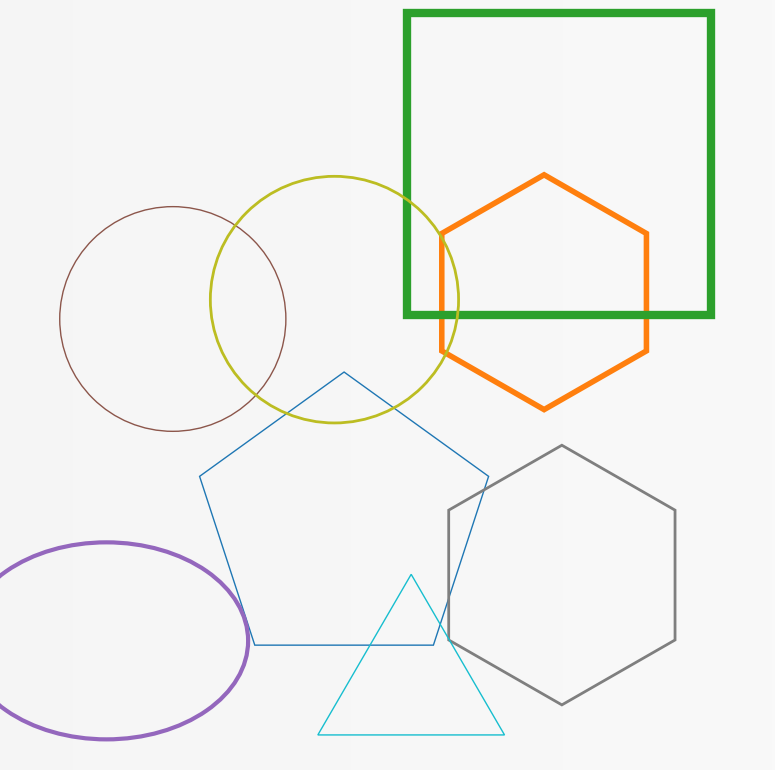[{"shape": "pentagon", "thickness": 0.5, "radius": 0.98, "center": [0.444, 0.321]}, {"shape": "hexagon", "thickness": 2, "radius": 0.76, "center": [0.702, 0.621]}, {"shape": "square", "thickness": 3, "radius": 0.98, "center": [0.721, 0.787]}, {"shape": "oval", "thickness": 1.5, "radius": 0.91, "center": [0.137, 0.168]}, {"shape": "circle", "thickness": 0.5, "radius": 0.73, "center": [0.223, 0.586]}, {"shape": "hexagon", "thickness": 1, "radius": 0.84, "center": [0.725, 0.253]}, {"shape": "circle", "thickness": 1, "radius": 0.8, "center": [0.432, 0.611]}, {"shape": "triangle", "thickness": 0.5, "radius": 0.7, "center": [0.531, 0.115]}]